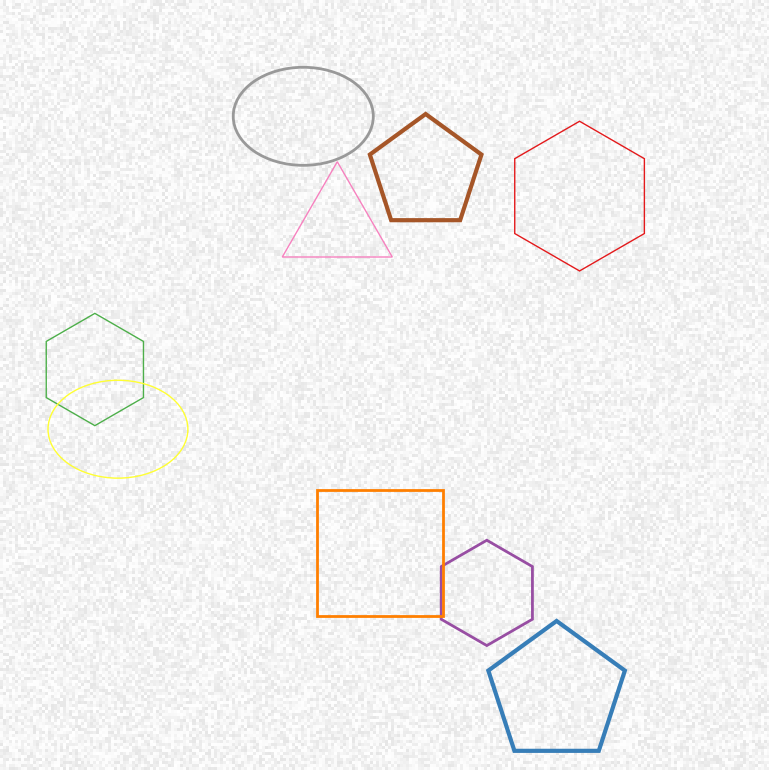[{"shape": "hexagon", "thickness": 0.5, "radius": 0.49, "center": [0.753, 0.745]}, {"shape": "pentagon", "thickness": 1.5, "radius": 0.47, "center": [0.723, 0.1]}, {"shape": "hexagon", "thickness": 0.5, "radius": 0.36, "center": [0.123, 0.52]}, {"shape": "hexagon", "thickness": 1, "radius": 0.34, "center": [0.632, 0.23]}, {"shape": "square", "thickness": 1, "radius": 0.41, "center": [0.494, 0.282]}, {"shape": "oval", "thickness": 0.5, "radius": 0.45, "center": [0.153, 0.443]}, {"shape": "pentagon", "thickness": 1.5, "radius": 0.38, "center": [0.553, 0.776]}, {"shape": "triangle", "thickness": 0.5, "radius": 0.41, "center": [0.438, 0.707]}, {"shape": "oval", "thickness": 1, "radius": 0.45, "center": [0.394, 0.849]}]